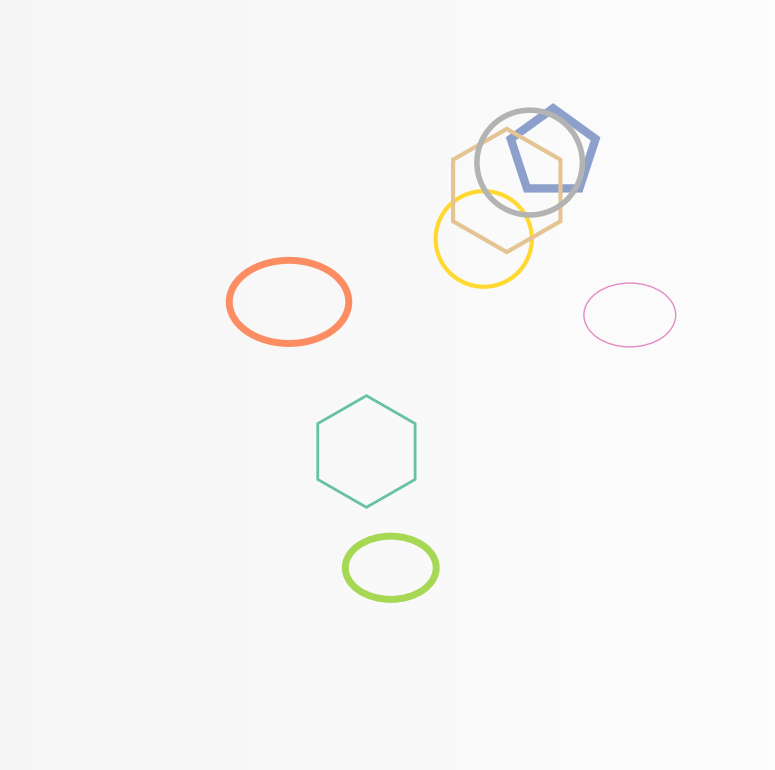[{"shape": "hexagon", "thickness": 1, "radius": 0.36, "center": [0.473, 0.414]}, {"shape": "oval", "thickness": 2.5, "radius": 0.39, "center": [0.373, 0.608]}, {"shape": "pentagon", "thickness": 3, "radius": 0.29, "center": [0.714, 0.802]}, {"shape": "oval", "thickness": 0.5, "radius": 0.3, "center": [0.813, 0.591]}, {"shape": "oval", "thickness": 2.5, "radius": 0.29, "center": [0.504, 0.263]}, {"shape": "circle", "thickness": 1.5, "radius": 0.31, "center": [0.624, 0.69]}, {"shape": "hexagon", "thickness": 1.5, "radius": 0.4, "center": [0.654, 0.753]}, {"shape": "circle", "thickness": 2, "radius": 0.34, "center": [0.683, 0.789]}]